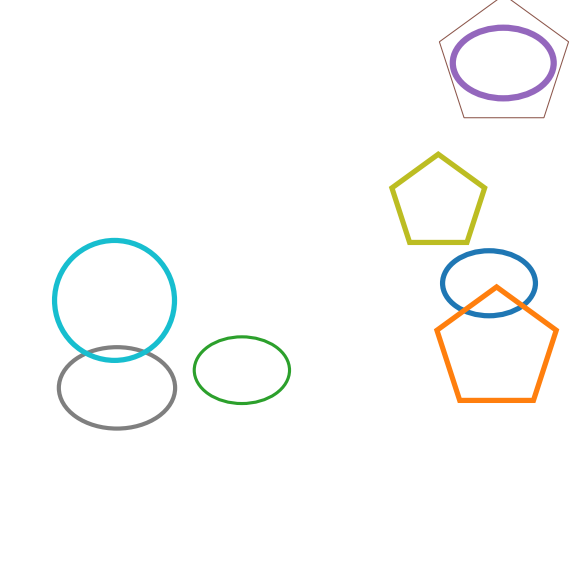[{"shape": "oval", "thickness": 2.5, "radius": 0.4, "center": [0.847, 0.509]}, {"shape": "pentagon", "thickness": 2.5, "radius": 0.54, "center": [0.86, 0.394]}, {"shape": "oval", "thickness": 1.5, "radius": 0.41, "center": [0.419, 0.358]}, {"shape": "oval", "thickness": 3, "radius": 0.44, "center": [0.871, 0.89]}, {"shape": "pentagon", "thickness": 0.5, "radius": 0.59, "center": [0.873, 0.89]}, {"shape": "oval", "thickness": 2, "radius": 0.5, "center": [0.203, 0.327]}, {"shape": "pentagon", "thickness": 2.5, "radius": 0.42, "center": [0.759, 0.648]}, {"shape": "circle", "thickness": 2.5, "radius": 0.52, "center": [0.198, 0.479]}]